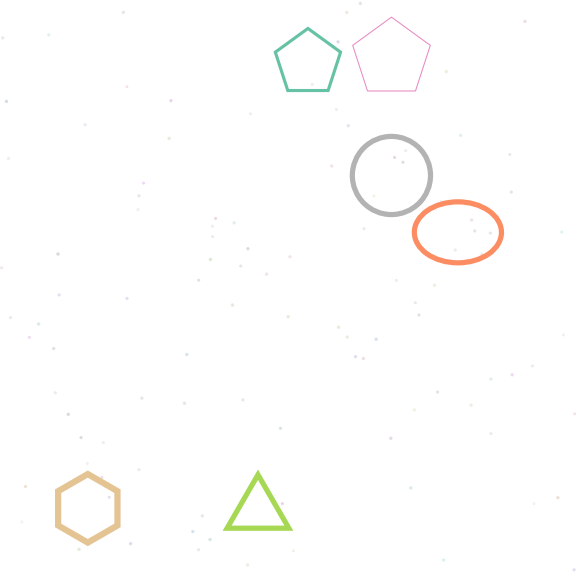[{"shape": "pentagon", "thickness": 1.5, "radius": 0.3, "center": [0.533, 0.89]}, {"shape": "oval", "thickness": 2.5, "radius": 0.38, "center": [0.793, 0.597]}, {"shape": "pentagon", "thickness": 0.5, "radius": 0.35, "center": [0.678, 0.899]}, {"shape": "triangle", "thickness": 2.5, "radius": 0.31, "center": [0.447, 0.115]}, {"shape": "hexagon", "thickness": 3, "radius": 0.3, "center": [0.152, 0.119]}, {"shape": "circle", "thickness": 2.5, "radius": 0.34, "center": [0.678, 0.695]}]